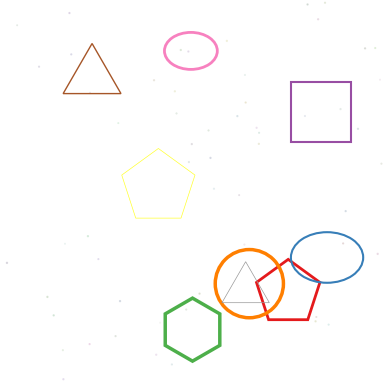[{"shape": "pentagon", "thickness": 2, "radius": 0.43, "center": [0.749, 0.24]}, {"shape": "oval", "thickness": 1.5, "radius": 0.47, "center": [0.849, 0.331]}, {"shape": "hexagon", "thickness": 2.5, "radius": 0.41, "center": [0.5, 0.144]}, {"shape": "square", "thickness": 1.5, "radius": 0.39, "center": [0.834, 0.71]}, {"shape": "circle", "thickness": 2.5, "radius": 0.44, "center": [0.648, 0.263]}, {"shape": "pentagon", "thickness": 0.5, "radius": 0.5, "center": [0.411, 0.514]}, {"shape": "triangle", "thickness": 1, "radius": 0.43, "center": [0.239, 0.8]}, {"shape": "oval", "thickness": 2, "radius": 0.34, "center": [0.496, 0.868]}, {"shape": "triangle", "thickness": 0.5, "radius": 0.36, "center": [0.638, 0.249]}]